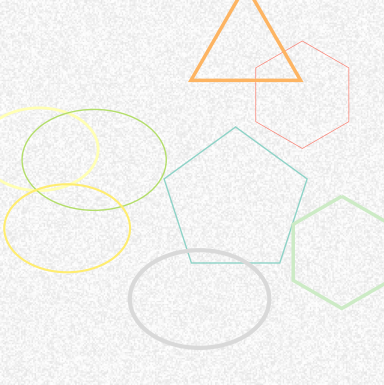[{"shape": "pentagon", "thickness": 1, "radius": 0.98, "center": [0.612, 0.475]}, {"shape": "oval", "thickness": 2, "radius": 0.77, "center": [0.101, 0.612]}, {"shape": "hexagon", "thickness": 0.5, "radius": 0.7, "center": [0.785, 0.754]}, {"shape": "triangle", "thickness": 2.5, "radius": 0.82, "center": [0.638, 0.873]}, {"shape": "oval", "thickness": 1, "radius": 0.94, "center": [0.245, 0.585]}, {"shape": "oval", "thickness": 3, "radius": 0.91, "center": [0.518, 0.223]}, {"shape": "hexagon", "thickness": 2.5, "radius": 0.73, "center": [0.888, 0.345]}, {"shape": "oval", "thickness": 1.5, "radius": 0.82, "center": [0.174, 0.407]}]